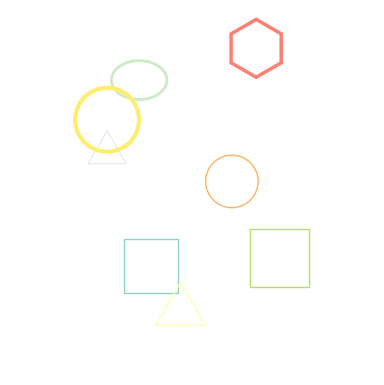[{"shape": "square", "thickness": 1, "radius": 0.35, "center": [0.393, 0.31]}, {"shape": "triangle", "thickness": 1, "radius": 0.37, "center": [0.469, 0.192]}, {"shape": "hexagon", "thickness": 2.5, "radius": 0.38, "center": [0.665, 0.874]}, {"shape": "circle", "thickness": 1, "radius": 0.34, "center": [0.602, 0.529]}, {"shape": "square", "thickness": 1, "radius": 0.38, "center": [0.726, 0.329]}, {"shape": "triangle", "thickness": 0.5, "radius": 0.29, "center": [0.279, 0.603]}, {"shape": "oval", "thickness": 2, "radius": 0.36, "center": [0.361, 0.792]}, {"shape": "circle", "thickness": 3, "radius": 0.41, "center": [0.278, 0.689]}]